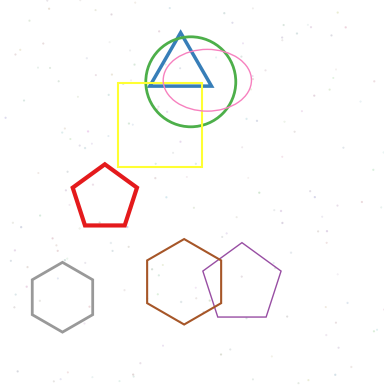[{"shape": "pentagon", "thickness": 3, "radius": 0.44, "center": [0.272, 0.485]}, {"shape": "triangle", "thickness": 2.5, "radius": 0.46, "center": [0.469, 0.823]}, {"shape": "circle", "thickness": 2, "radius": 0.58, "center": [0.496, 0.788]}, {"shape": "pentagon", "thickness": 1, "radius": 0.53, "center": [0.628, 0.263]}, {"shape": "square", "thickness": 1.5, "radius": 0.55, "center": [0.416, 0.676]}, {"shape": "hexagon", "thickness": 1.5, "radius": 0.55, "center": [0.478, 0.268]}, {"shape": "oval", "thickness": 1, "radius": 0.57, "center": [0.539, 0.792]}, {"shape": "hexagon", "thickness": 2, "radius": 0.45, "center": [0.162, 0.228]}]